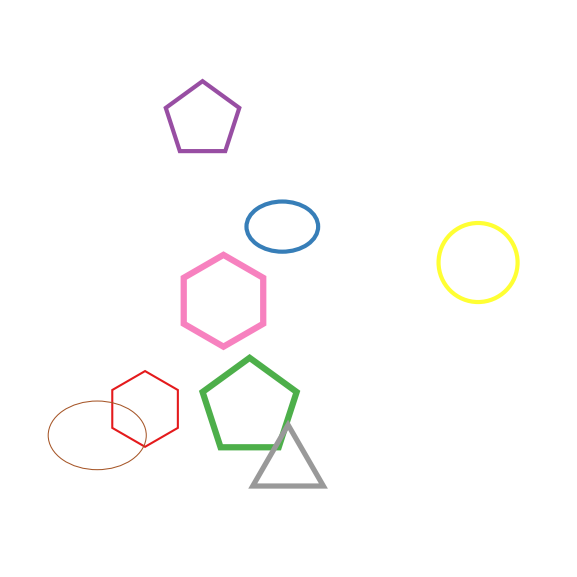[{"shape": "hexagon", "thickness": 1, "radius": 0.33, "center": [0.251, 0.291]}, {"shape": "oval", "thickness": 2, "radius": 0.31, "center": [0.489, 0.607]}, {"shape": "pentagon", "thickness": 3, "radius": 0.43, "center": [0.432, 0.294]}, {"shape": "pentagon", "thickness": 2, "radius": 0.33, "center": [0.351, 0.792]}, {"shape": "circle", "thickness": 2, "radius": 0.34, "center": [0.828, 0.545]}, {"shape": "oval", "thickness": 0.5, "radius": 0.42, "center": [0.168, 0.245]}, {"shape": "hexagon", "thickness": 3, "radius": 0.4, "center": [0.387, 0.478]}, {"shape": "triangle", "thickness": 2.5, "radius": 0.35, "center": [0.499, 0.193]}]